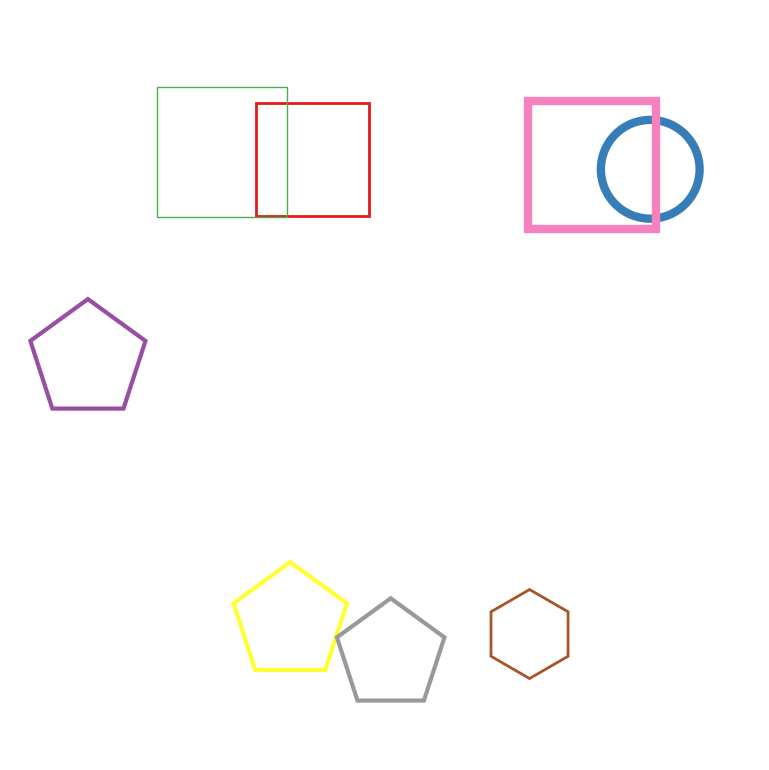[{"shape": "square", "thickness": 1, "radius": 0.37, "center": [0.406, 0.793]}, {"shape": "circle", "thickness": 3, "radius": 0.32, "center": [0.844, 0.78]}, {"shape": "square", "thickness": 0.5, "radius": 0.42, "center": [0.288, 0.803]}, {"shape": "pentagon", "thickness": 1.5, "radius": 0.39, "center": [0.114, 0.533]}, {"shape": "pentagon", "thickness": 1.5, "radius": 0.39, "center": [0.377, 0.193]}, {"shape": "hexagon", "thickness": 1, "radius": 0.29, "center": [0.688, 0.177]}, {"shape": "square", "thickness": 3, "radius": 0.42, "center": [0.769, 0.785]}, {"shape": "pentagon", "thickness": 1.5, "radius": 0.37, "center": [0.507, 0.15]}]